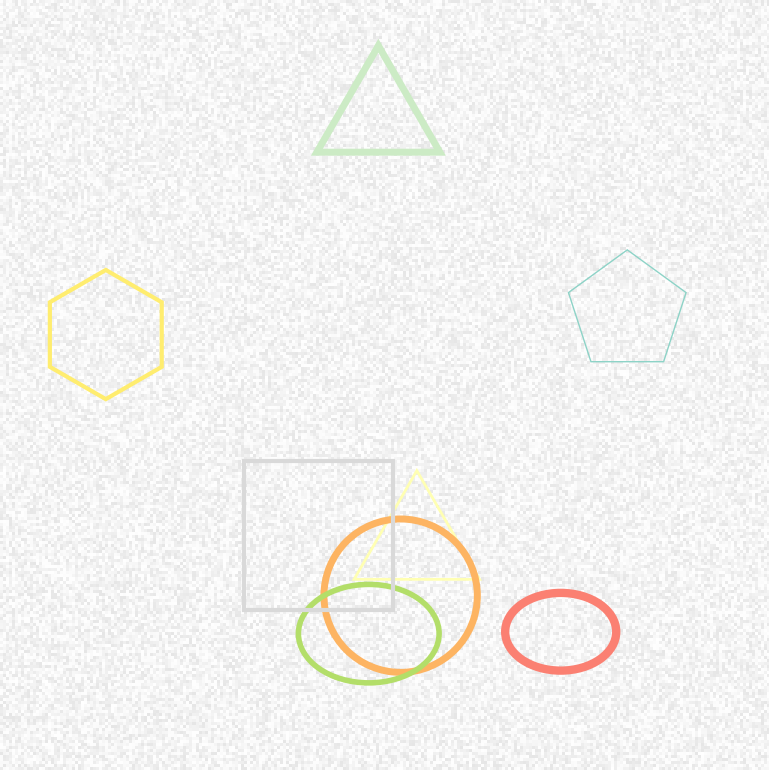[{"shape": "pentagon", "thickness": 0.5, "radius": 0.4, "center": [0.815, 0.595]}, {"shape": "triangle", "thickness": 1, "radius": 0.47, "center": [0.541, 0.295]}, {"shape": "oval", "thickness": 3, "radius": 0.36, "center": [0.728, 0.18]}, {"shape": "circle", "thickness": 2.5, "radius": 0.5, "center": [0.52, 0.226]}, {"shape": "oval", "thickness": 2, "radius": 0.46, "center": [0.479, 0.177]}, {"shape": "square", "thickness": 1.5, "radius": 0.48, "center": [0.414, 0.304]}, {"shape": "triangle", "thickness": 2.5, "radius": 0.46, "center": [0.491, 0.848]}, {"shape": "hexagon", "thickness": 1.5, "radius": 0.42, "center": [0.137, 0.566]}]